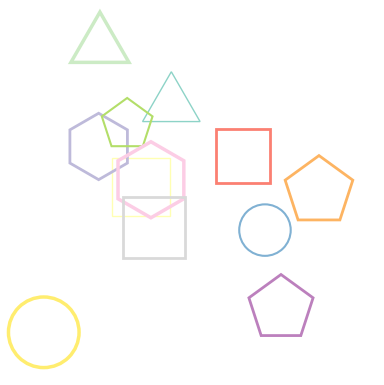[{"shape": "triangle", "thickness": 1, "radius": 0.43, "center": [0.445, 0.727]}, {"shape": "square", "thickness": 1, "radius": 0.38, "center": [0.367, 0.514]}, {"shape": "hexagon", "thickness": 2, "radius": 0.43, "center": [0.256, 0.62]}, {"shape": "square", "thickness": 2, "radius": 0.35, "center": [0.631, 0.595]}, {"shape": "circle", "thickness": 1.5, "radius": 0.33, "center": [0.688, 0.402]}, {"shape": "pentagon", "thickness": 2, "radius": 0.46, "center": [0.829, 0.503]}, {"shape": "pentagon", "thickness": 1.5, "radius": 0.35, "center": [0.33, 0.676]}, {"shape": "hexagon", "thickness": 2.5, "radius": 0.49, "center": [0.392, 0.533]}, {"shape": "square", "thickness": 2, "radius": 0.4, "center": [0.4, 0.41]}, {"shape": "pentagon", "thickness": 2, "radius": 0.44, "center": [0.73, 0.199]}, {"shape": "triangle", "thickness": 2.5, "radius": 0.44, "center": [0.26, 0.882]}, {"shape": "circle", "thickness": 2.5, "radius": 0.46, "center": [0.114, 0.137]}]